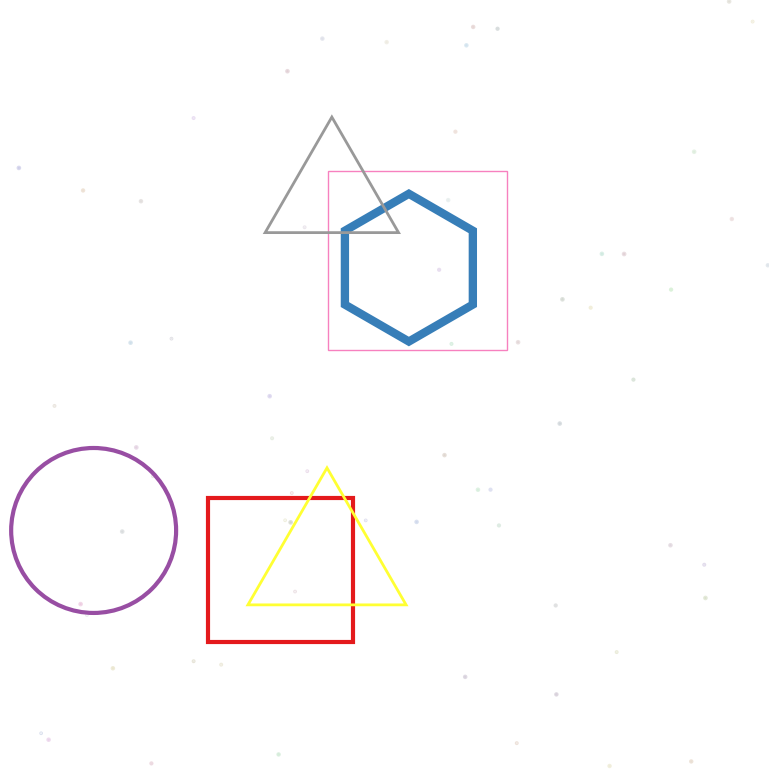[{"shape": "square", "thickness": 1.5, "radius": 0.47, "center": [0.364, 0.26]}, {"shape": "hexagon", "thickness": 3, "radius": 0.48, "center": [0.531, 0.652]}, {"shape": "circle", "thickness": 1.5, "radius": 0.54, "center": [0.122, 0.311]}, {"shape": "triangle", "thickness": 1, "radius": 0.59, "center": [0.425, 0.274]}, {"shape": "square", "thickness": 0.5, "radius": 0.58, "center": [0.542, 0.662]}, {"shape": "triangle", "thickness": 1, "radius": 0.5, "center": [0.431, 0.748]}]